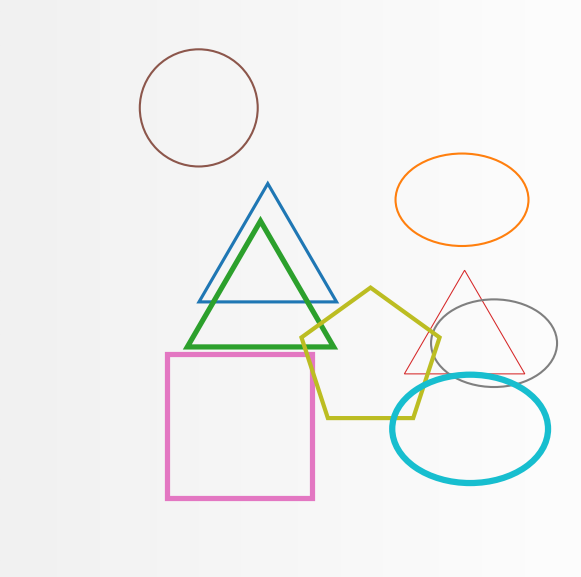[{"shape": "triangle", "thickness": 1.5, "radius": 0.68, "center": [0.461, 0.545]}, {"shape": "oval", "thickness": 1, "radius": 0.57, "center": [0.795, 0.653]}, {"shape": "triangle", "thickness": 2.5, "radius": 0.73, "center": [0.448, 0.471]}, {"shape": "triangle", "thickness": 0.5, "radius": 0.6, "center": [0.799, 0.412]}, {"shape": "circle", "thickness": 1, "radius": 0.51, "center": [0.342, 0.812]}, {"shape": "square", "thickness": 2.5, "radius": 0.62, "center": [0.412, 0.261]}, {"shape": "oval", "thickness": 1, "radius": 0.54, "center": [0.85, 0.405]}, {"shape": "pentagon", "thickness": 2, "radius": 0.62, "center": [0.637, 0.376]}, {"shape": "oval", "thickness": 3, "radius": 0.67, "center": [0.809, 0.257]}]